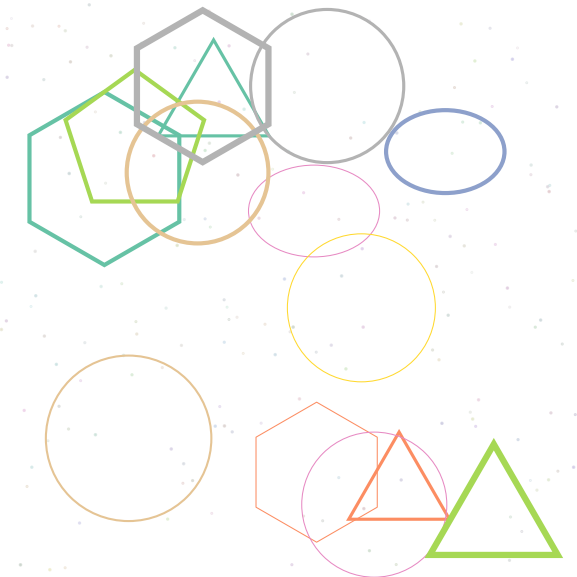[{"shape": "hexagon", "thickness": 2, "radius": 0.75, "center": [0.181, 0.69]}, {"shape": "triangle", "thickness": 1.5, "radius": 0.55, "center": [0.37, 0.819]}, {"shape": "hexagon", "thickness": 0.5, "radius": 0.61, "center": [0.548, 0.181]}, {"shape": "triangle", "thickness": 1.5, "radius": 0.5, "center": [0.691, 0.15]}, {"shape": "oval", "thickness": 2, "radius": 0.51, "center": [0.771, 0.737]}, {"shape": "circle", "thickness": 0.5, "radius": 0.63, "center": [0.648, 0.125]}, {"shape": "oval", "thickness": 0.5, "radius": 0.57, "center": [0.544, 0.634]}, {"shape": "pentagon", "thickness": 2, "radius": 0.63, "center": [0.233, 0.752]}, {"shape": "triangle", "thickness": 3, "radius": 0.64, "center": [0.855, 0.102]}, {"shape": "circle", "thickness": 0.5, "radius": 0.64, "center": [0.626, 0.466]}, {"shape": "circle", "thickness": 2, "radius": 0.61, "center": [0.342, 0.7]}, {"shape": "circle", "thickness": 1, "radius": 0.72, "center": [0.223, 0.24]}, {"shape": "circle", "thickness": 1.5, "radius": 0.66, "center": [0.567, 0.85]}, {"shape": "hexagon", "thickness": 3, "radius": 0.66, "center": [0.351, 0.85]}]